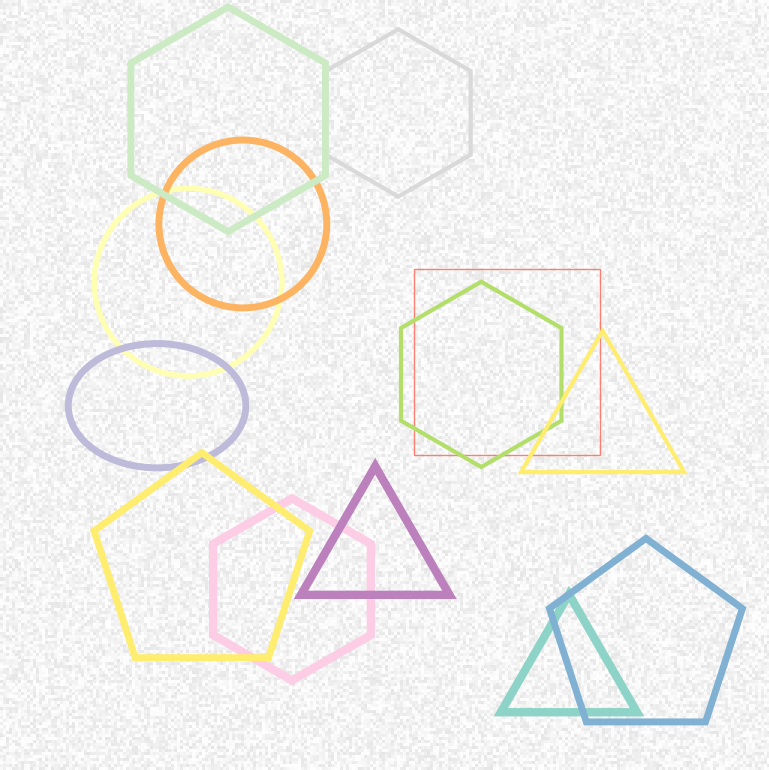[{"shape": "triangle", "thickness": 3, "radius": 0.51, "center": [0.739, 0.126]}, {"shape": "circle", "thickness": 2, "radius": 0.61, "center": [0.244, 0.634]}, {"shape": "oval", "thickness": 2.5, "radius": 0.58, "center": [0.204, 0.473]}, {"shape": "square", "thickness": 0.5, "radius": 0.6, "center": [0.658, 0.53]}, {"shape": "pentagon", "thickness": 2.5, "radius": 0.66, "center": [0.839, 0.169]}, {"shape": "circle", "thickness": 2.5, "radius": 0.55, "center": [0.315, 0.709]}, {"shape": "hexagon", "thickness": 1.5, "radius": 0.6, "center": [0.625, 0.514]}, {"shape": "hexagon", "thickness": 3, "radius": 0.59, "center": [0.379, 0.235]}, {"shape": "hexagon", "thickness": 1.5, "radius": 0.54, "center": [0.517, 0.853]}, {"shape": "triangle", "thickness": 3, "radius": 0.56, "center": [0.487, 0.283]}, {"shape": "hexagon", "thickness": 2.5, "radius": 0.73, "center": [0.296, 0.845]}, {"shape": "pentagon", "thickness": 2.5, "radius": 0.74, "center": [0.262, 0.265]}, {"shape": "triangle", "thickness": 1.5, "radius": 0.61, "center": [0.783, 0.448]}]